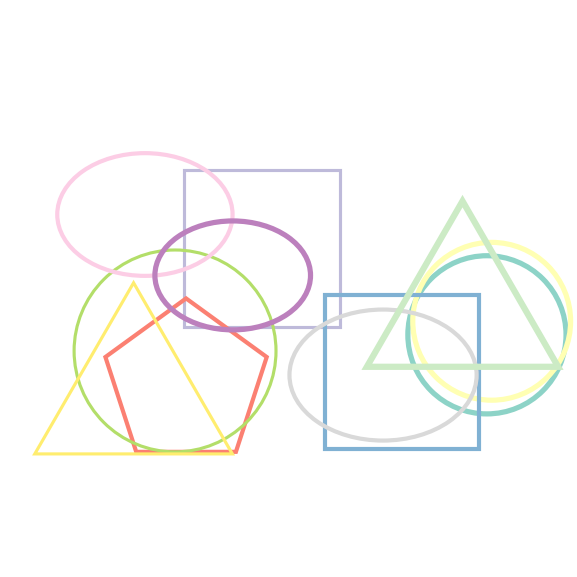[{"shape": "circle", "thickness": 2.5, "radius": 0.68, "center": [0.843, 0.419]}, {"shape": "circle", "thickness": 2.5, "radius": 0.68, "center": [0.851, 0.443]}, {"shape": "square", "thickness": 1.5, "radius": 0.68, "center": [0.454, 0.57]}, {"shape": "pentagon", "thickness": 2, "radius": 0.73, "center": [0.322, 0.336]}, {"shape": "square", "thickness": 2, "radius": 0.67, "center": [0.696, 0.355]}, {"shape": "circle", "thickness": 1.5, "radius": 0.87, "center": [0.303, 0.391]}, {"shape": "oval", "thickness": 2, "radius": 0.76, "center": [0.251, 0.628]}, {"shape": "oval", "thickness": 2, "radius": 0.81, "center": [0.663, 0.35]}, {"shape": "oval", "thickness": 2.5, "radius": 0.67, "center": [0.403, 0.522]}, {"shape": "triangle", "thickness": 3, "radius": 0.96, "center": [0.801, 0.46]}, {"shape": "triangle", "thickness": 1.5, "radius": 0.99, "center": [0.231, 0.312]}]